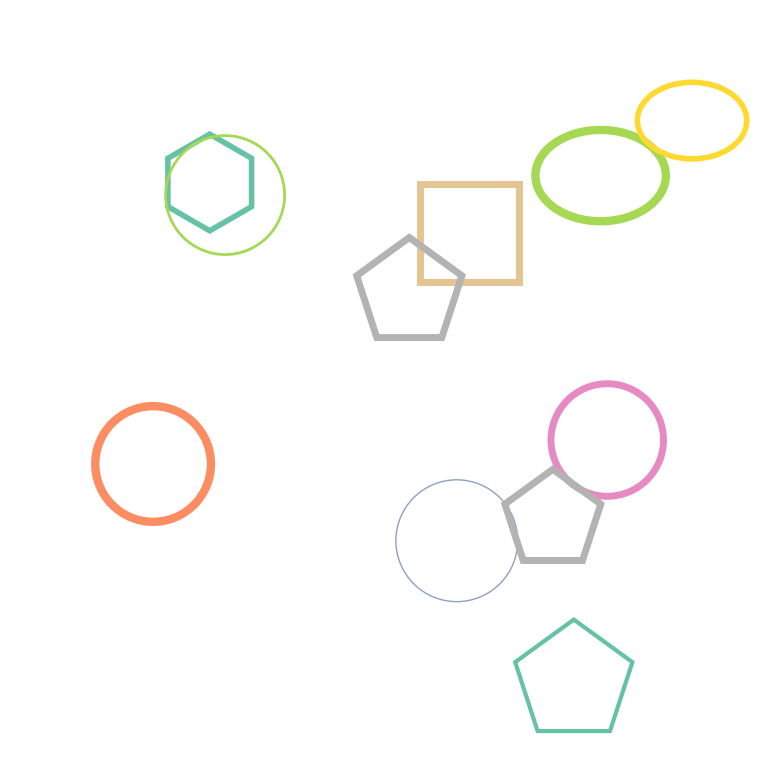[{"shape": "hexagon", "thickness": 2, "radius": 0.31, "center": [0.272, 0.763]}, {"shape": "pentagon", "thickness": 1.5, "radius": 0.4, "center": [0.745, 0.115]}, {"shape": "circle", "thickness": 3, "radius": 0.38, "center": [0.199, 0.397]}, {"shape": "circle", "thickness": 0.5, "radius": 0.4, "center": [0.593, 0.298]}, {"shape": "circle", "thickness": 2.5, "radius": 0.37, "center": [0.789, 0.429]}, {"shape": "oval", "thickness": 3, "radius": 0.42, "center": [0.78, 0.772]}, {"shape": "circle", "thickness": 1, "radius": 0.39, "center": [0.292, 0.747]}, {"shape": "oval", "thickness": 2, "radius": 0.36, "center": [0.899, 0.843]}, {"shape": "square", "thickness": 2.5, "radius": 0.32, "center": [0.61, 0.697]}, {"shape": "pentagon", "thickness": 2.5, "radius": 0.36, "center": [0.532, 0.62]}, {"shape": "pentagon", "thickness": 2.5, "radius": 0.33, "center": [0.718, 0.325]}]